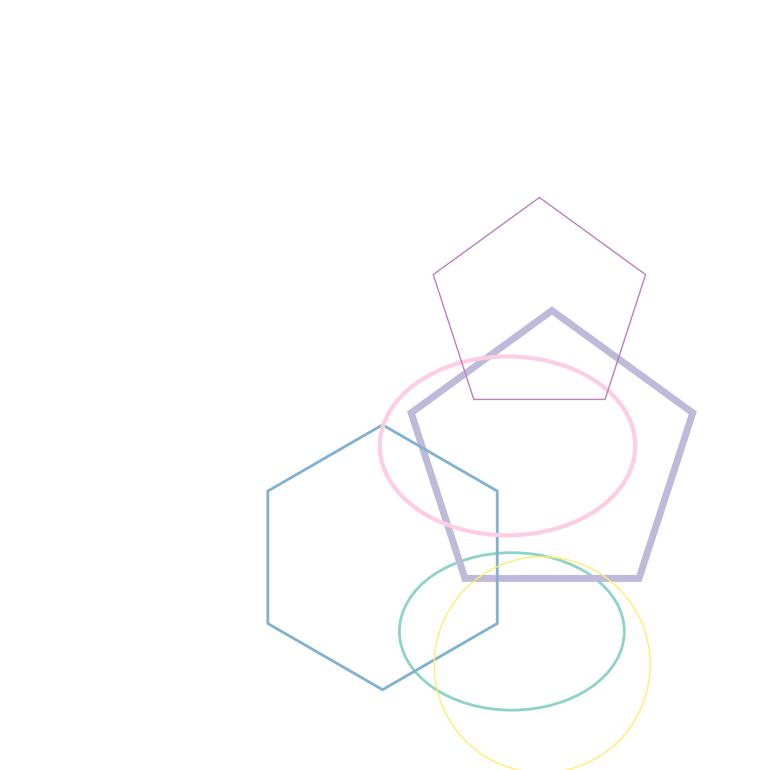[{"shape": "oval", "thickness": 1, "radius": 0.73, "center": [0.665, 0.18]}, {"shape": "pentagon", "thickness": 2.5, "radius": 0.96, "center": [0.717, 0.404]}, {"shape": "hexagon", "thickness": 1, "radius": 0.86, "center": [0.497, 0.276]}, {"shape": "oval", "thickness": 1.5, "radius": 0.83, "center": [0.659, 0.421]}, {"shape": "pentagon", "thickness": 0.5, "radius": 0.72, "center": [0.701, 0.599]}, {"shape": "circle", "thickness": 0.5, "radius": 0.7, "center": [0.704, 0.137]}]